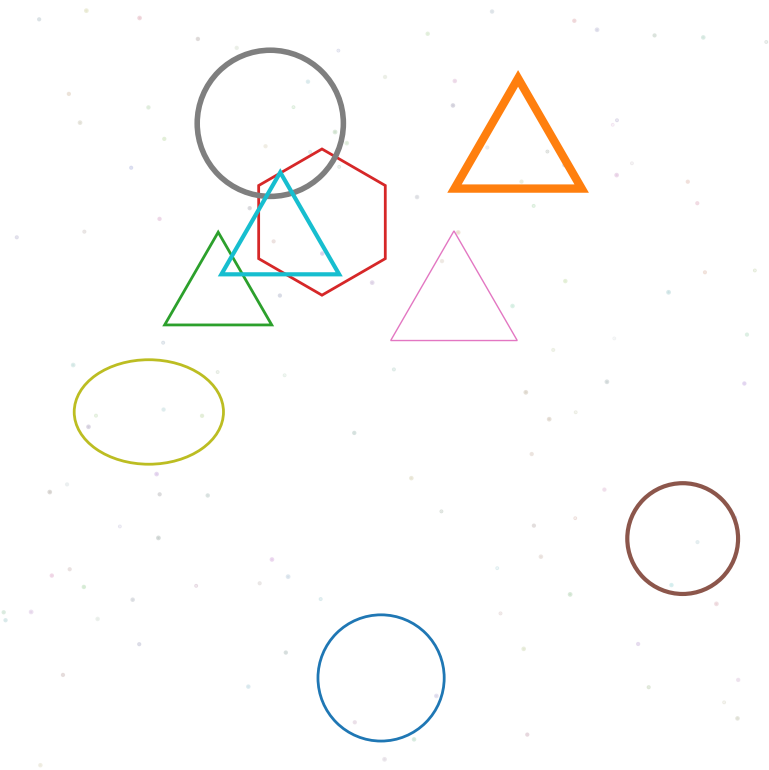[{"shape": "circle", "thickness": 1, "radius": 0.41, "center": [0.495, 0.12]}, {"shape": "triangle", "thickness": 3, "radius": 0.48, "center": [0.673, 0.803]}, {"shape": "triangle", "thickness": 1, "radius": 0.4, "center": [0.283, 0.618]}, {"shape": "hexagon", "thickness": 1, "radius": 0.47, "center": [0.418, 0.712]}, {"shape": "circle", "thickness": 1.5, "radius": 0.36, "center": [0.887, 0.301]}, {"shape": "triangle", "thickness": 0.5, "radius": 0.47, "center": [0.59, 0.605]}, {"shape": "circle", "thickness": 2, "radius": 0.47, "center": [0.351, 0.84]}, {"shape": "oval", "thickness": 1, "radius": 0.48, "center": [0.193, 0.465]}, {"shape": "triangle", "thickness": 1.5, "radius": 0.44, "center": [0.364, 0.688]}]